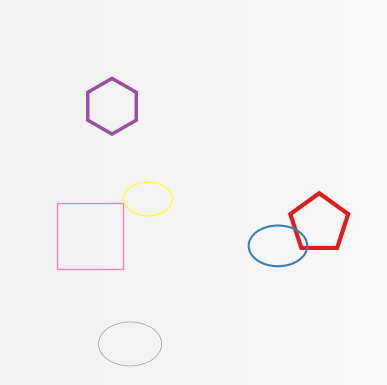[{"shape": "pentagon", "thickness": 3, "radius": 0.39, "center": [0.824, 0.42]}, {"shape": "oval", "thickness": 1.5, "radius": 0.38, "center": [0.717, 0.361]}, {"shape": "hexagon", "thickness": 2.5, "radius": 0.36, "center": [0.289, 0.724]}, {"shape": "oval", "thickness": 1, "radius": 0.31, "center": [0.382, 0.483]}, {"shape": "square", "thickness": 1, "radius": 0.43, "center": [0.231, 0.387]}, {"shape": "oval", "thickness": 0.5, "radius": 0.41, "center": [0.336, 0.107]}]